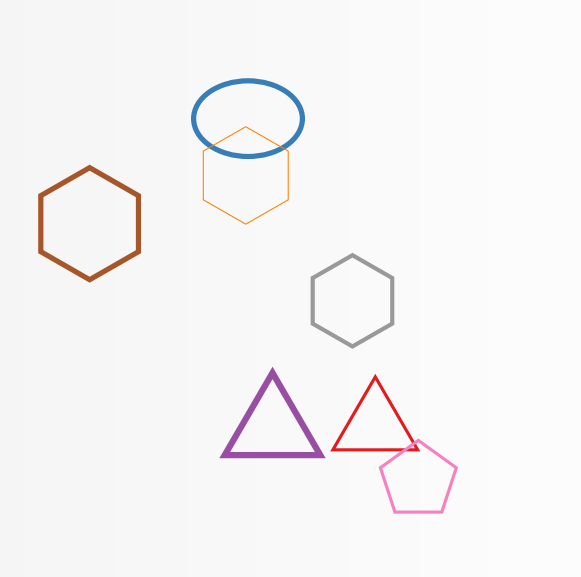[{"shape": "triangle", "thickness": 1.5, "radius": 0.42, "center": [0.646, 0.262]}, {"shape": "oval", "thickness": 2.5, "radius": 0.47, "center": [0.427, 0.794]}, {"shape": "triangle", "thickness": 3, "radius": 0.47, "center": [0.469, 0.259]}, {"shape": "hexagon", "thickness": 0.5, "radius": 0.42, "center": [0.423, 0.695]}, {"shape": "hexagon", "thickness": 2.5, "radius": 0.49, "center": [0.154, 0.612]}, {"shape": "pentagon", "thickness": 1.5, "radius": 0.34, "center": [0.72, 0.168]}, {"shape": "hexagon", "thickness": 2, "radius": 0.39, "center": [0.606, 0.478]}]